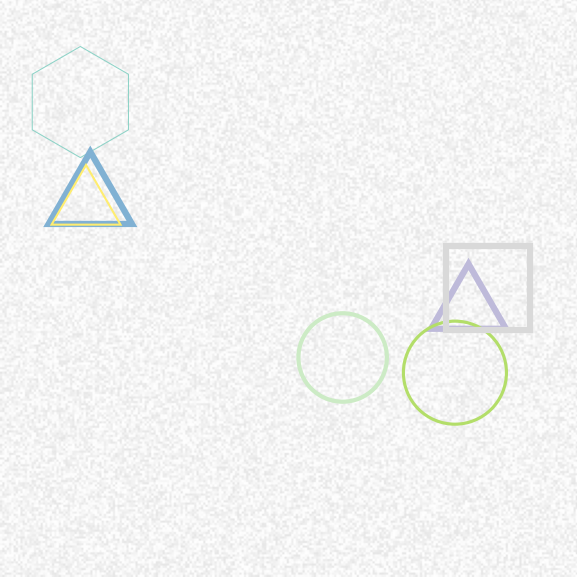[{"shape": "hexagon", "thickness": 0.5, "radius": 0.48, "center": [0.139, 0.822]}, {"shape": "triangle", "thickness": 3, "radius": 0.37, "center": [0.811, 0.467]}, {"shape": "triangle", "thickness": 3, "radius": 0.42, "center": [0.156, 0.653]}, {"shape": "circle", "thickness": 1.5, "radius": 0.45, "center": [0.788, 0.354]}, {"shape": "square", "thickness": 3, "radius": 0.37, "center": [0.845, 0.501]}, {"shape": "circle", "thickness": 2, "radius": 0.38, "center": [0.593, 0.38]}, {"shape": "triangle", "thickness": 1, "radius": 0.34, "center": [0.149, 0.645]}]